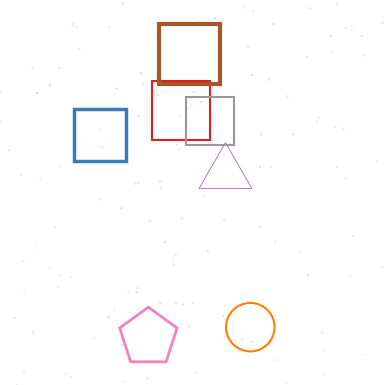[{"shape": "square", "thickness": 1.5, "radius": 0.38, "center": [0.47, 0.712]}, {"shape": "square", "thickness": 2.5, "radius": 0.34, "center": [0.259, 0.65]}, {"shape": "triangle", "thickness": 0.5, "radius": 0.4, "center": [0.586, 0.55]}, {"shape": "circle", "thickness": 1.5, "radius": 0.31, "center": [0.65, 0.15]}, {"shape": "square", "thickness": 3, "radius": 0.39, "center": [0.492, 0.859]}, {"shape": "pentagon", "thickness": 2, "radius": 0.39, "center": [0.385, 0.124]}, {"shape": "square", "thickness": 1.5, "radius": 0.31, "center": [0.545, 0.686]}]